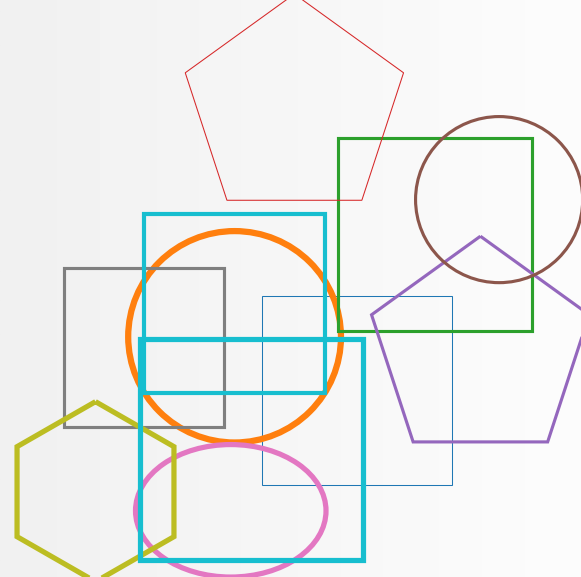[{"shape": "square", "thickness": 0.5, "radius": 0.82, "center": [0.614, 0.323]}, {"shape": "circle", "thickness": 3, "radius": 0.92, "center": [0.404, 0.416]}, {"shape": "square", "thickness": 1.5, "radius": 0.84, "center": [0.748, 0.593]}, {"shape": "pentagon", "thickness": 0.5, "radius": 0.99, "center": [0.506, 0.812]}, {"shape": "pentagon", "thickness": 1.5, "radius": 0.98, "center": [0.826, 0.393]}, {"shape": "circle", "thickness": 1.5, "radius": 0.72, "center": [0.859, 0.653]}, {"shape": "oval", "thickness": 2.5, "radius": 0.82, "center": [0.397, 0.115]}, {"shape": "square", "thickness": 1.5, "radius": 0.69, "center": [0.248, 0.397]}, {"shape": "hexagon", "thickness": 2.5, "radius": 0.78, "center": [0.164, 0.148]}, {"shape": "square", "thickness": 2.5, "radius": 0.96, "center": [0.433, 0.221]}, {"shape": "square", "thickness": 2, "radius": 0.78, "center": [0.403, 0.474]}]